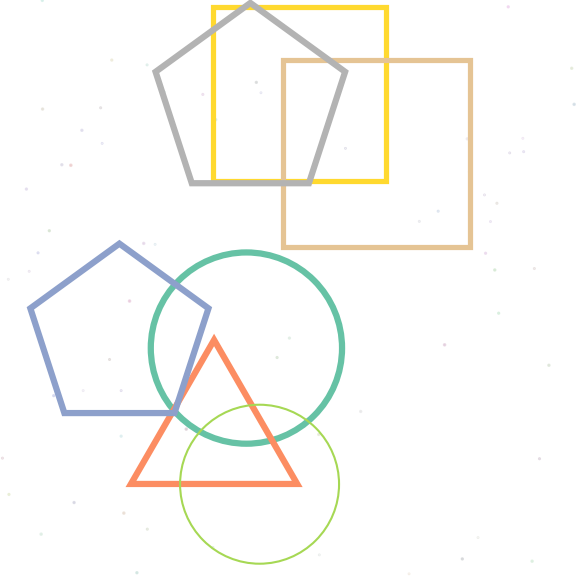[{"shape": "circle", "thickness": 3, "radius": 0.83, "center": [0.427, 0.396]}, {"shape": "triangle", "thickness": 3, "radius": 0.83, "center": [0.371, 0.244]}, {"shape": "pentagon", "thickness": 3, "radius": 0.81, "center": [0.207, 0.415]}, {"shape": "circle", "thickness": 1, "radius": 0.69, "center": [0.449, 0.161]}, {"shape": "square", "thickness": 2.5, "radius": 0.75, "center": [0.519, 0.836]}, {"shape": "square", "thickness": 2.5, "radius": 0.81, "center": [0.652, 0.733]}, {"shape": "pentagon", "thickness": 3, "radius": 0.86, "center": [0.434, 0.821]}]